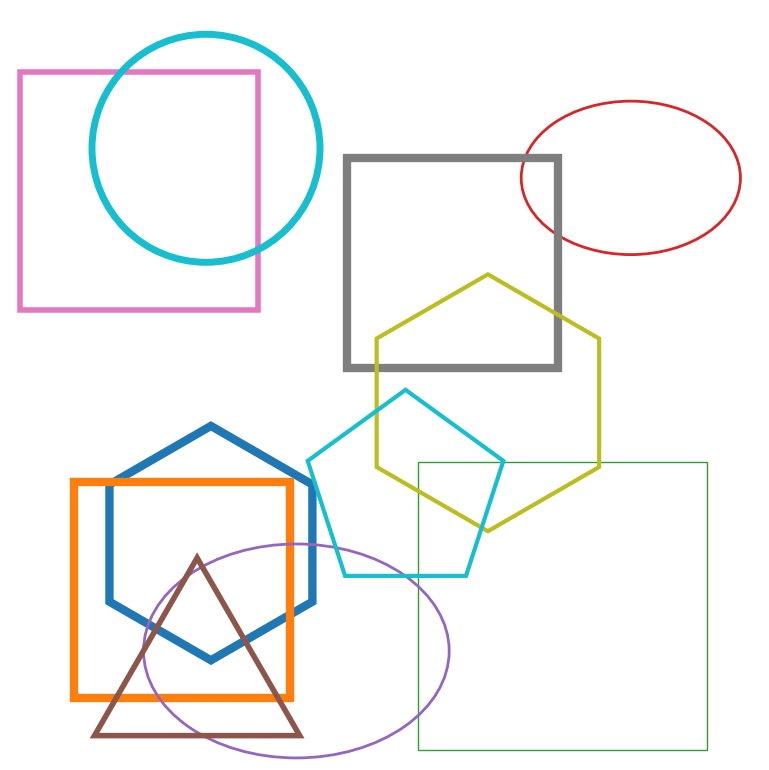[{"shape": "hexagon", "thickness": 3, "radius": 0.76, "center": [0.274, 0.295]}, {"shape": "square", "thickness": 3, "radius": 0.7, "center": [0.236, 0.233]}, {"shape": "square", "thickness": 0.5, "radius": 0.94, "center": [0.731, 0.213]}, {"shape": "oval", "thickness": 1, "radius": 0.71, "center": [0.819, 0.769]}, {"shape": "oval", "thickness": 1, "radius": 0.99, "center": [0.385, 0.155]}, {"shape": "triangle", "thickness": 2, "radius": 0.77, "center": [0.256, 0.122]}, {"shape": "square", "thickness": 2, "radius": 0.77, "center": [0.181, 0.752]}, {"shape": "square", "thickness": 3, "radius": 0.68, "center": [0.588, 0.658]}, {"shape": "hexagon", "thickness": 1.5, "radius": 0.83, "center": [0.634, 0.477]}, {"shape": "circle", "thickness": 2.5, "radius": 0.74, "center": [0.268, 0.807]}, {"shape": "pentagon", "thickness": 1.5, "radius": 0.67, "center": [0.527, 0.36]}]